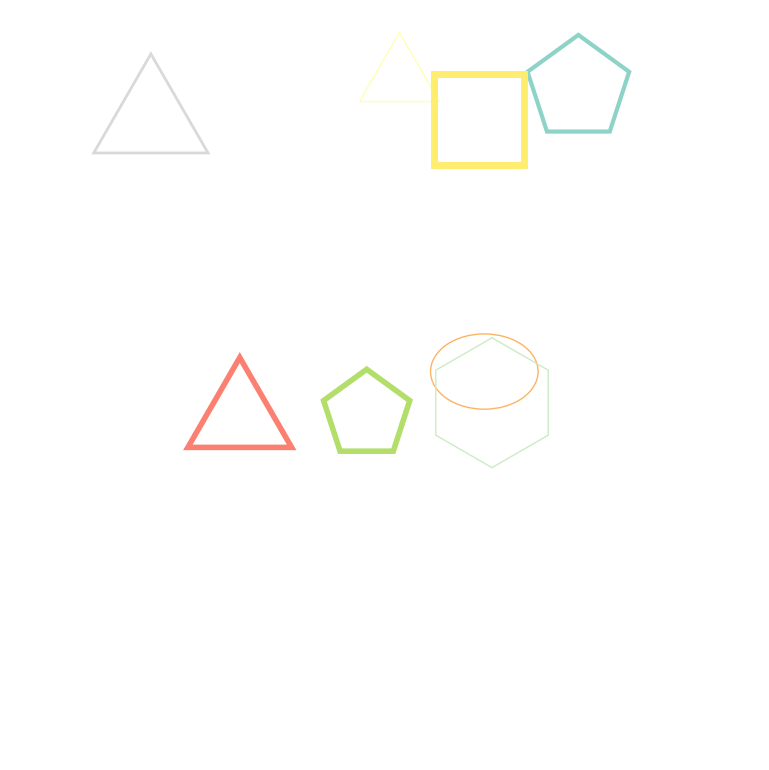[{"shape": "pentagon", "thickness": 1.5, "radius": 0.35, "center": [0.751, 0.885]}, {"shape": "triangle", "thickness": 0.5, "radius": 0.3, "center": [0.519, 0.898]}, {"shape": "triangle", "thickness": 2, "radius": 0.39, "center": [0.311, 0.458]}, {"shape": "oval", "thickness": 0.5, "radius": 0.35, "center": [0.629, 0.517]}, {"shape": "pentagon", "thickness": 2, "radius": 0.29, "center": [0.476, 0.462]}, {"shape": "triangle", "thickness": 1, "radius": 0.43, "center": [0.196, 0.844]}, {"shape": "hexagon", "thickness": 0.5, "radius": 0.42, "center": [0.639, 0.477]}, {"shape": "square", "thickness": 2.5, "radius": 0.29, "center": [0.622, 0.845]}]